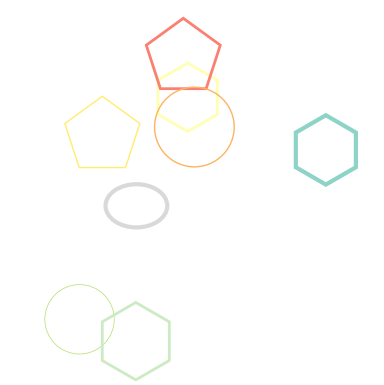[{"shape": "hexagon", "thickness": 3, "radius": 0.45, "center": [0.846, 0.611]}, {"shape": "hexagon", "thickness": 2, "radius": 0.45, "center": [0.488, 0.747]}, {"shape": "pentagon", "thickness": 2, "radius": 0.51, "center": [0.476, 0.851]}, {"shape": "circle", "thickness": 1, "radius": 0.52, "center": [0.505, 0.67]}, {"shape": "circle", "thickness": 0.5, "radius": 0.45, "center": [0.207, 0.171]}, {"shape": "oval", "thickness": 3, "radius": 0.4, "center": [0.354, 0.465]}, {"shape": "hexagon", "thickness": 2, "radius": 0.5, "center": [0.353, 0.114]}, {"shape": "pentagon", "thickness": 1, "radius": 0.51, "center": [0.266, 0.648]}]